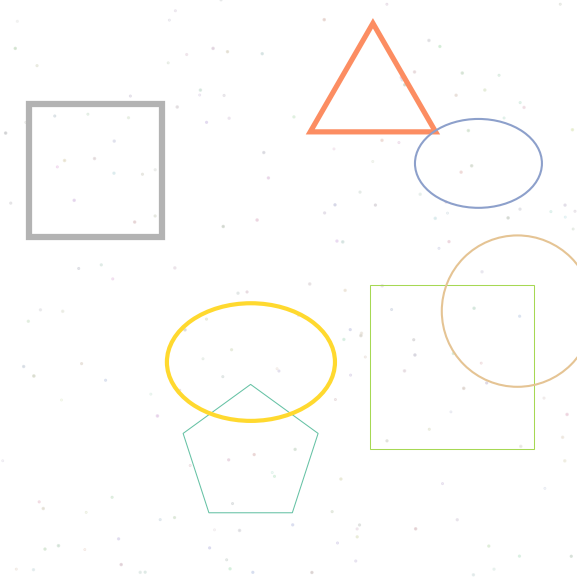[{"shape": "pentagon", "thickness": 0.5, "radius": 0.61, "center": [0.434, 0.211]}, {"shape": "triangle", "thickness": 2.5, "radius": 0.63, "center": [0.646, 0.833]}, {"shape": "oval", "thickness": 1, "radius": 0.55, "center": [0.828, 0.716]}, {"shape": "square", "thickness": 0.5, "radius": 0.71, "center": [0.783, 0.363]}, {"shape": "oval", "thickness": 2, "radius": 0.73, "center": [0.435, 0.372]}, {"shape": "circle", "thickness": 1, "radius": 0.66, "center": [0.896, 0.46]}, {"shape": "square", "thickness": 3, "radius": 0.58, "center": [0.165, 0.704]}]